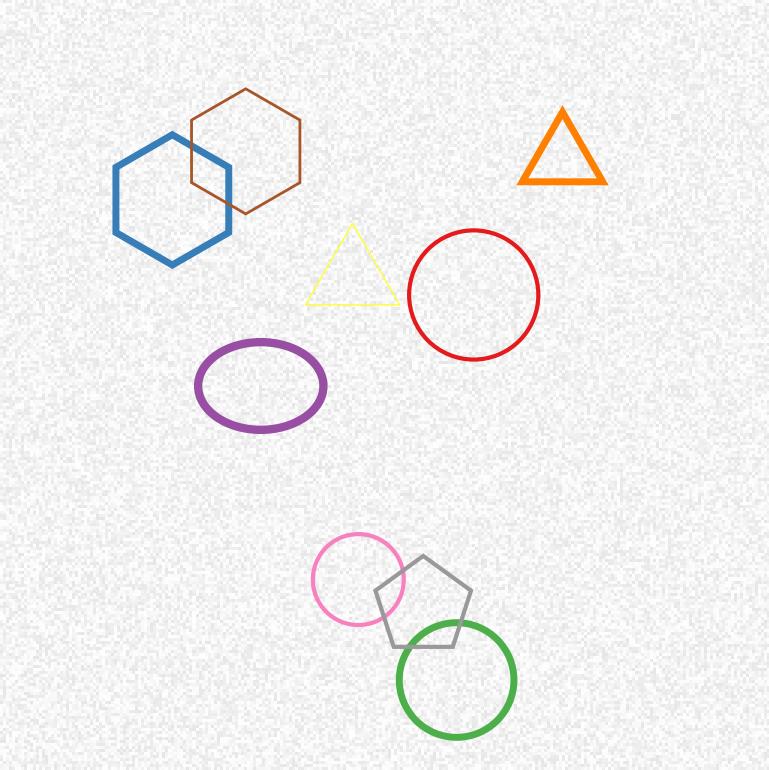[{"shape": "circle", "thickness": 1.5, "radius": 0.42, "center": [0.615, 0.617]}, {"shape": "hexagon", "thickness": 2.5, "radius": 0.42, "center": [0.224, 0.74]}, {"shape": "circle", "thickness": 2.5, "radius": 0.37, "center": [0.593, 0.117]}, {"shape": "oval", "thickness": 3, "radius": 0.41, "center": [0.339, 0.499]}, {"shape": "triangle", "thickness": 2.5, "radius": 0.3, "center": [0.731, 0.794]}, {"shape": "triangle", "thickness": 0.5, "radius": 0.35, "center": [0.458, 0.639]}, {"shape": "hexagon", "thickness": 1, "radius": 0.41, "center": [0.319, 0.803]}, {"shape": "circle", "thickness": 1.5, "radius": 0.3, "center": [0.465, 0.247]}, {"shape": "pentagon", "thickness": 1.5, "radius": 0.33, "center": [0.55, 0.213]}]